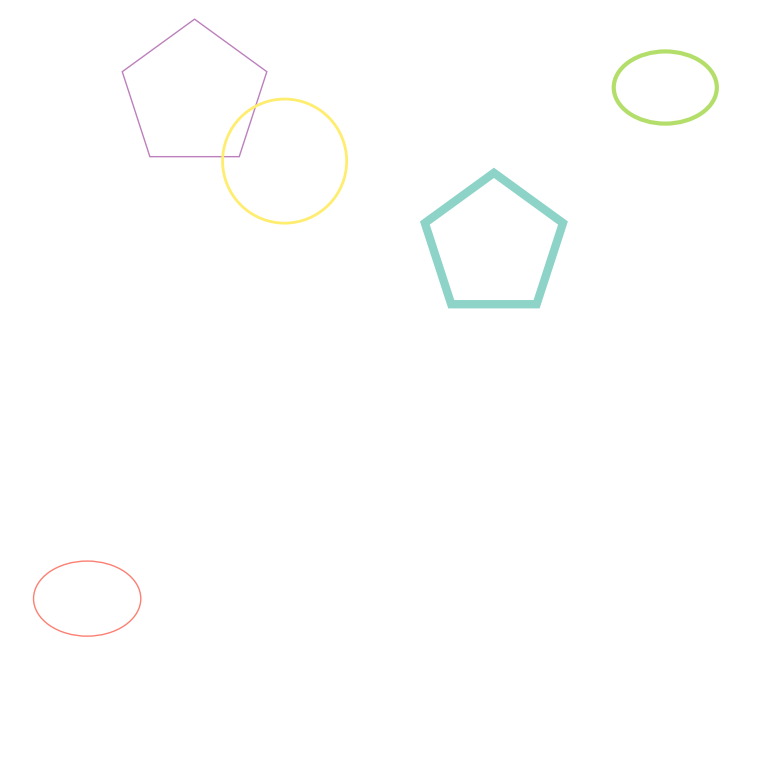[{"shape": "pentagon", "thickness": 3, "radius": 0.47, "center": [0.641, 0.681]}, {"shape": "oval", "thickness": 0.5, "radius": 0.35, "center": [0.113, 0.223]}, {"shape": "oval", "thickness": 1.5, "radius": 0.33, "center": [0.864, 0.886]}, {"shape": "pentagon", "thickness": 0.5, "radius": 0.49, "center": [0.253, 0.876]}, {"shape": "circle", "thickness": 1, "radius": 0.4, "center": [0.37, 0.791]}]